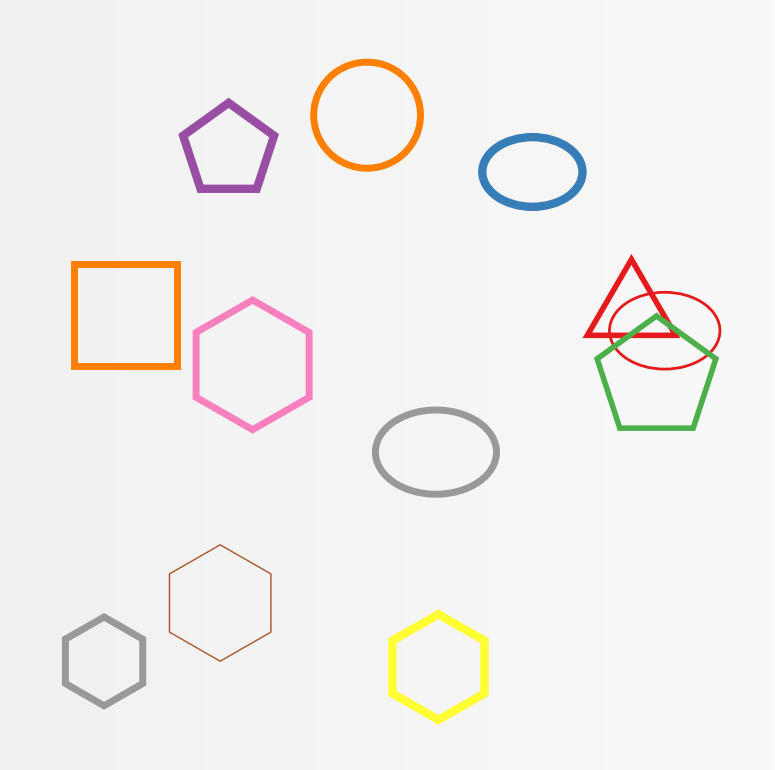[{"shape": "triangle", "thickness": 2, "radius": 0.33, "center": [0.815, 0.597]}, {"shape": "oval", "thickness": 1, "radius": 0.36, "center": [0.858, 0.571]}, {"shape": "oval", "thickness": 3, "radius": 0.32, "center": [0.687, 0.777]}, {"shape": "pentagon", "thickness": 2, "radius": 0.4, "center": [0.847, 0.509]}, {"shape": "pentagon", "thickness": 3, "radius": 0.31, "center": [0.295, 0.805]}, {"shape": "square", "thickness": 2.5, "radius": 0.33, "center": [0.161, 0.591]}, {"shape": "circle", "thickness": 2.5, "radius": 0.34, "center": [0.474, 0.85]}, {"shape": "hexagon", "thickness": 3, "radius": 0.34, "center": [0.566, 0.134]}, {"shape": "hexagon", "thickness": 0.5, "radius": 0.38, "center": [0.284, 0.217]}, {"shape": "hexagon", "thickness": 2.5, "radius": 0.42, "center": [0.326, 0.526]}, {"shape": "oval", "thickness": 2.5, "radius": 0.39, "center": [0.563, 0.413]}, {"shape": "hexagon", "thickness": 2.5, "radius": 0.29, "center": [0.134, 0.141]}]